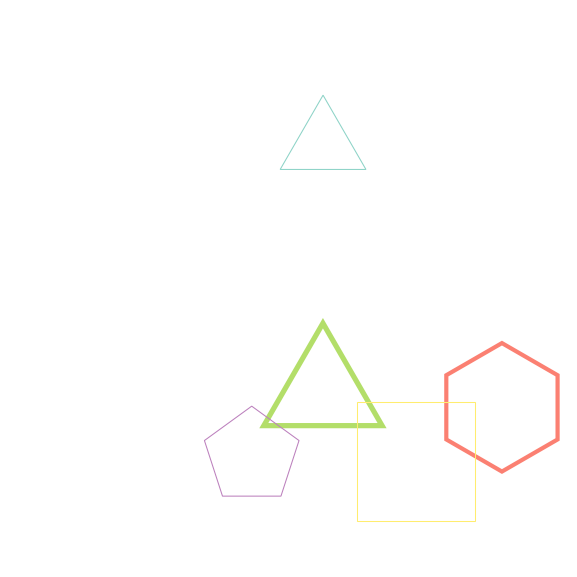[{"shape": "triangle", "thickness": 0.5, "radius": 0.43, "center": [0.559, 0.749]}, {"shape": "hexagon", "thickness": 2, "radius": 0.56, "center": [0.869, 0.294]}, {"shape": "triangle", "thickness": 2.5, "radius": 0.59, "center": [0.559, 0.321]}, {"shape": "pentagon", "thickness": 0.5, "radius": 0.43, "center": [0.436, 0.21]}, {"shape": "square", "thickness": 0.5, "radius": 0.51, "center": [0.72, 0.2]}]